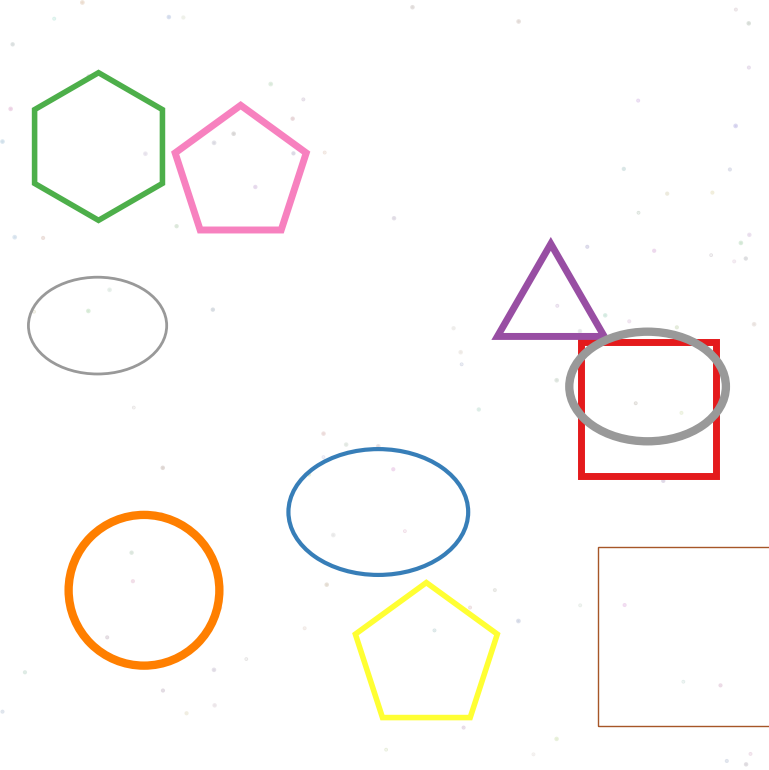[{"shape": "square", "thickness": 2.5, "radius": 0.44, "center": [0.842, 0.469]}, {"shape": "oval", "thickness": 1.5, "radius": 0.58, "center": [0.491, 0.335]}, {"shape": "hexagon", "thickness": 2, "radius": 0.48, "center": [0.128, 0.81]}, {"shape": "triangle", "thickness": 2.5, "radius": 0.4, "center": [0.715, 0.603]}, {"shape": "circle", "thickness": 3, "radius": 0.49, "center": [0.187, 0.233]}, {"shape": "pentagon", "thickness": 2, "radius": 0.48, "center": [0.554, 0.146]}, {"shape": "square", "thickness": 0.5, "radius": 0.58, "center": [0.893, 0.174]}, {"shape": "pentagon", "thickness": 2.5, "radius": 0.45, "center": [0.313, 0.774]}, {"shape": "oval", "thickness": 1, "radius": 0.45, "center": [0.127, 0.577]}, {"shape": "oval", "thickness": 3, "radius": 0.51, "center": [0.841, 0.498]}]